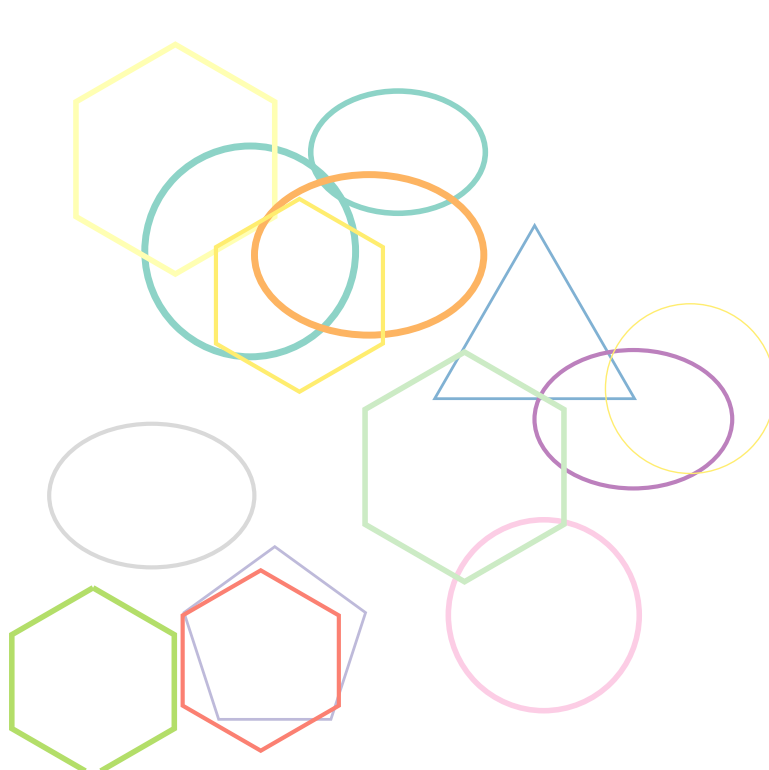[{"shape": "circle", "thickness": 2.5, "radius": 0.68, "center": [0.325, 0.674]}, {"shape": "oval", "thickness": 2, "radius": 0.57, "center": [0.517, 0.802]}, {"shape": "hexagon", "thickness": 2, "radius": 0.75, "center": [0.228, 0.793]}, {"shape": "pentagon", "thickness": 1, "radius": 0.62, "center": [0.357, 0.166]}, {"shape": "hexagon", "thickness": 1.5, "radius": 0.59, "center": [0.339, 0.142]}, {"shape": "triangle", "thickness": 1, "radius": 0.75, "center": [0.694, 0.557]}, {"shape": "oval", "thickness": 2.5, "radius": 0.74, "center": [0.479, 0.669]}, {"shape": "hexagon", "thickness": 2, "radius": 0.61, "center": [0.121, 0.115]}, {"shape": "circle", "thickness": 2, "radius": 0.62, "center": [0.706, 0.201]}, {"shape": "oval", "thickness": 1.5, "radius": 0.67, "center": [0.197, 0.356]}, {"shape": "oval", "thickness": 1.5, "radius": 0.64, "center": [0.823, 0.456]}, {"shape": "hexagon", "thickness": 2, "radius": 0.75, "center": [0.603, 0.394]}, {"shape": "hexagon", "thickness": 1.5, "radius": 0.63, "center": [0.389, 0.616]}, {"shape": "circle", "thickness": 0.5, "radius": 0.55, "center": [0.896, 0.495]}]